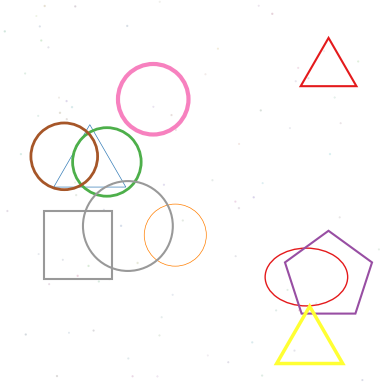[{"shape": "triangle", "thickness": 1.5, "radius": 0.42, "center": [0.853, 0.818]}, {"shape": "oval", "thickness": 1, "radius": 0.54, "center": [0.796, 0.28]}, {"shape": "triangle", "thickness": 0.5, "radius": 0.54, "center": [0.233, 0.568]}, {"shape": "circle", "thickness": 2, "radius": 0.45, "center": [0.278, 0.579]}, {"shape": "pentagon", "thickness": 1.5, "radius": 0.59, "center": [0.853, 0.282]}, {"shape": "circle", "thickness": 0.5, "radius": 0.4, "center": [0.455, 0.389]}, {"shape": "triangle", "thickness": 2.5, "radius": 0.5, "center": [0.804, 0.105]}, {"shape": "circle", "thickness": 2, "radius": 0.43, "center": [0.167, 0.594]}, {"shape": "circle", "thickness": 3, "radius": 0.46, "center": [0.398, 0.742]}, {"shape": "square", "thickness": 1.5, "radius": 0.44, "center": [0.202, 0.364]}, {"shape": "circle", "thickness": 1.5, "radius": 0.58, "center": [0.332, 0.413]}]